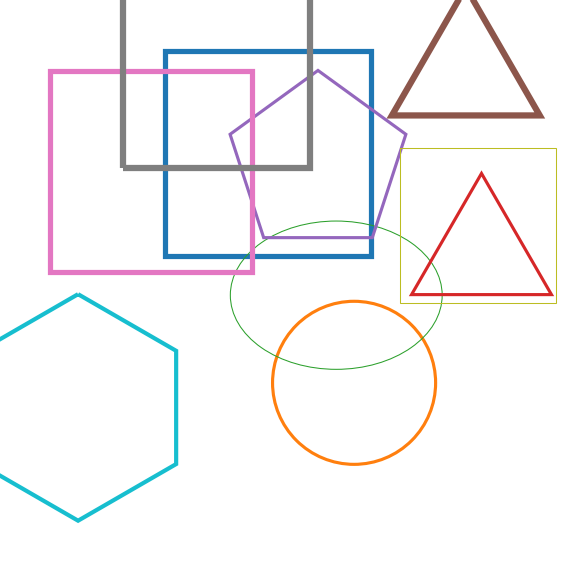[{"shape": "square", "thickness": 2.5, "radius": 0.89, "center": [0.464, 0.734]}, {"shape": "circle", "thickness": 1.5, "radius": 0.71, "center": [0.613, 0.336]}, {"shape": "oval", "thickness": 0.5, "radius": 0.92, "center": [0.582, 0.488]}, {"shape": "triangle", "thickness": 1.5, "radius": 0.7, "center": [0.834, 0.559]}, {"shape": "pentagon", "thickness": 1.5, "radius": 0.8, "center": [0.551, 0.717]}, {"shape": "triangle", "thickness": 3, "radius": 0.74, "center": [0.807, 0.873]}, {"shape": "square", "thickness": 2.5, "radius": 0.87, "center": [0.261, 0.702]}, {"shape": "square", "thickness": 3, "radius": 0.81, "center": [0.374, 0.87]}, {"shape": "square", "thickness": 0.5, "radius": 0.67, "center": [0.828, 0.609]}, {"shape": "hexagon", "thickness": 2, "radius": 0.98, "center": [0.135, 0.294]}]